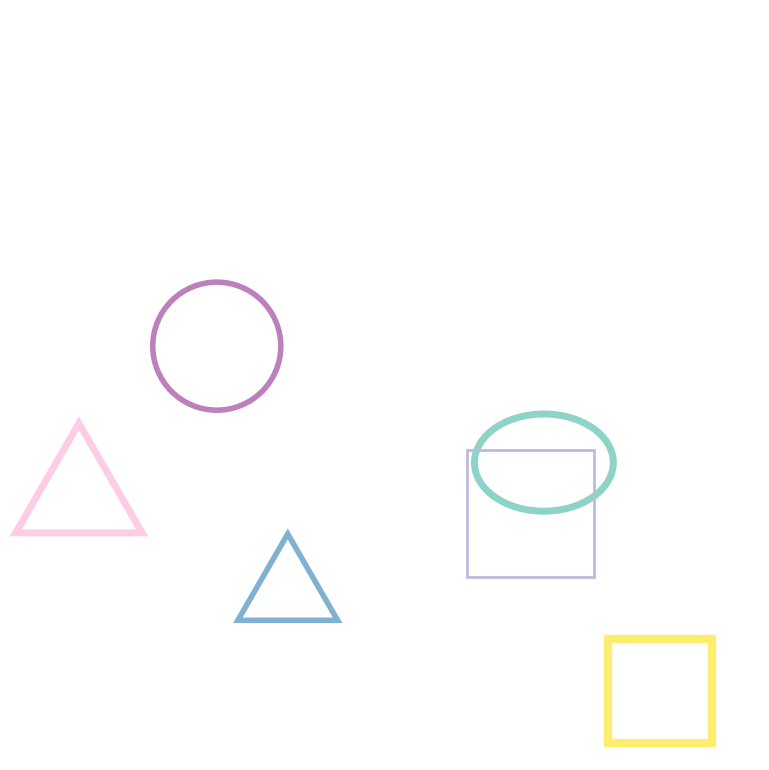[{"shape": "oval", "thickness": 2.5, "radius": 0.45, "center": [0.706, 0.399]}, {"shape": "square", "thickness": 1, "radius": 0.41, "center": [0.689, 0.333]}, {"shape": "triangle", "thickness": 2, "radius": 0.37, "center": [0.374, 0.232]}, {"shape": "triangle", "thickness": 2.5, "radius": 0.47, "center": [0.102, 0.355]}, {"shape": "circle", "thickness": 2, "radius": 0.42, "center": [0.282, 0.55]}, {"shape": "square", "thickness": 3, "radius": 0.34, "center": [0.857, 0.102]}]